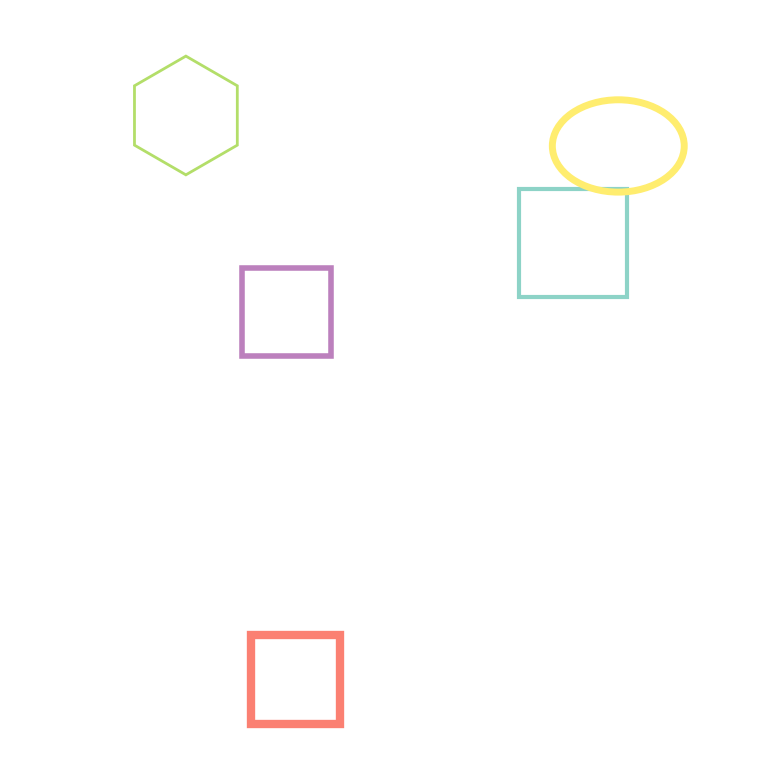[{"shape": "square", "thickness": 1.5, "radius": 0.35, "center": [0.744, 0.684]}, {"shape": "square", "thickness": 3, "radius": 0.29, "center": [0.384, 0.117]}, {"shape": "hexagon", "thickness": 1, "radius": 0.39, "center": [0.241, 0.85]}, {"shape": "square", "thickness": 2, "radius": 0.29, "center": [0.372, 0.595]}, {"shape": "oval", "thickness": 2.5, "radius": 0.43, "center": [0.803, 0.81]}]